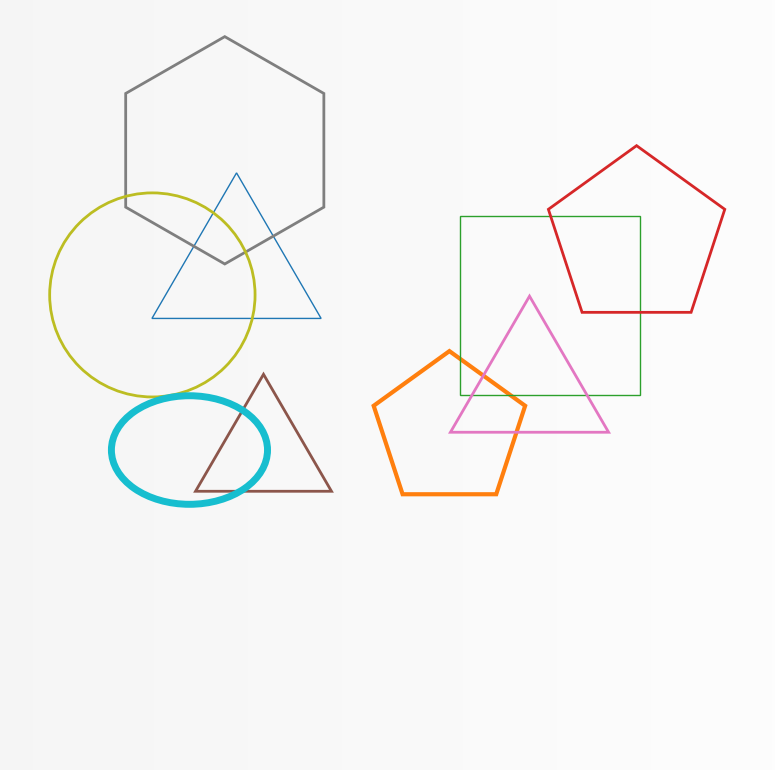[{"shape": "triangle", "thickness": 0.5, "radius": 0.63, "center": [0.305, 0.649]}, {"shape": "pentagon", "thickness": 1.5, "radius": 0.51, "center": [0.58, 0.441]}, {"shape": "square", "thickness": 0.5, "radius": 0.58, "center": [0.71, 0.603]}, {"shape": "pentagon", "thickness": 1, "radius": 0.6, "center": [0.821, 0.691]}, {"shape": "triangle", "thickness": 1, "radius": 0.51, "center": [0.34, 0.413]}, {"shape": "triangle", "thickness": 1, "radius": 0.59, "center": [0.683, 0.498]}, {"shape": "hexagon", "thickness": 1, "radius": 0.74, "center": [0.29, 0.805]}, {"shape": "circle", "thickness": 1, "radius": 0.66, "center": [0.197, 0.617]}, {"shape": "oval", "thickness": 2.5, "radius": 0.5, "center": [0.244, 0.416]}]